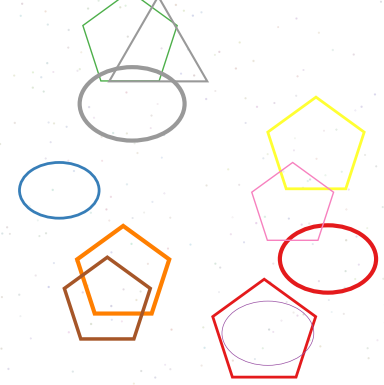[{"shape": "pentagon", "thickness": 2, "radius": 0.7, "center": [0.686, 0.134]}, {"shape": "oval", "thickness": 3, "radius": 0.62, "center": [0.852, 0.327]}, {"shape": "oval", "thickness": 2, "radius": 0.52, "center": [0.154, 0.506]}, {"shape": "pentagon", "thickness": 1, "radius": 0.64, "center": [0.338, 0.894]}, {"shape": "oval", "thickness": 0.5, "radius": 0.6, "center": [0.696, 0.134]}, {"shape": "pentagon", "thickness": 3, "radius": 0.63, "center": [0.32, 0.287]}, {"shape": "pentagon", "thickness": 2, "radius": 0.66, "center": [0.821, 0.616]}, {"shape": "pentagon", "thickness": 2.5, "radius": 0.59, "center": [0.279, 0.214]}, {"shape": "pentagon", "thickness": 1, "radius": 0.56, "center": [0.76, 0.466]}, {"shape": "triangle", "thickness": 1.5, "radius": 0.74, "center": [0.411, 0.862]}, {"shape": "oval", "thickness": 3, "radius": 0.68, "center": [0.343, 0.73]}]